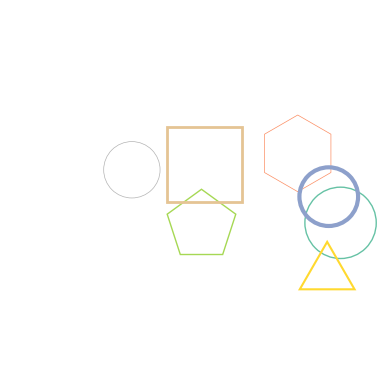[{"shape": "circle", "thickness": 1, "radius": 0.46, "center": [0.885, 0.421]}, {"shape": "hexagon", "thickness": 0.5, "radius": 0.5, "center": [0.773, 0.602]}, {"shape": "circle", "thickness": 3, "radius": 0.38, "center": [0.854, 0.489]}, {"shape": "pentagon", "thickness": 1, "radius": 0.47, "center": [0.523, 0.415]}, {"shape": "triangle", "thickness": 1.5, "radius": 0.41, "center": [0.85, 0.29]}, {"shape": "square", "thickness": 2, "radius": 0.49, "center": [0.531, 0.574]}, {"shape": "circle", "thickness": 0.5, "radius": 0.37, "center": [0.343, 0.559]}]